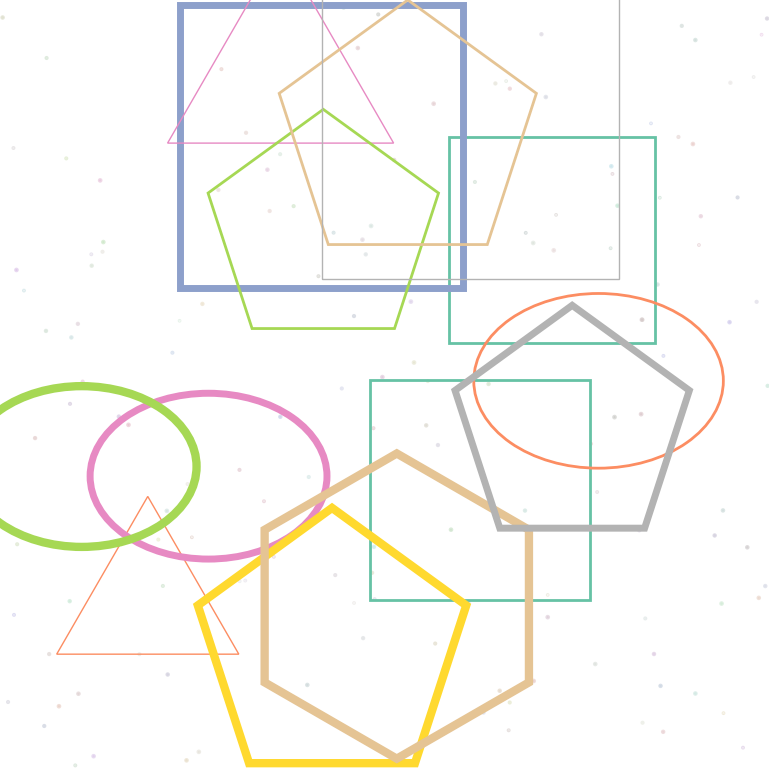[{"shape": "square", "thickness": 1, "radius": 0.67, "center": [0.717, 0.688]}, {"shape": "square", "thickness": 1, "radius": 0.71, "center": [0.623, 0.363]}, {"shape": "triangle", "thickness": 0.5, "radius": 0.68, "center": [0.192, 0.219]}, {"shape": "oval", "thickness": 1, "radius": 0.81, "center": [0.777, 0.505]}, {"shape": "square", "thickness": 2.5, "radius": 0.92, "center": [0.417, 0.81]}, {"shape": "triangle", "thickness": 0.5, "radius": 0.85, "center": [0.364, 0.899]}, {"shape": "oval", "thickness": 2.5, "radius": 0.77, "center": [0.271, 0.382]}, {"shape": "oval", "thickness": 3, "radius": 0.75, "center": [0.106, 0.394]}, {"shape": "pentagon", "thickness": 1, "radius": 0.79, "center": [0.42, 0.701]}, {"shape": "pentagon", "thickness": 3, "radius": 0.92, "center": [0.431, 0.157]}, {"shape": "hexagon", "thickness": 3, "radius": 0.99, "center": [0.515, 0.213]}, {"shape": "pentagon", "thickness": 1, "radius": 0.88, "center": [0.53, 0.824]}, {"shape": "square", "thickness": 0.5, "radius": 0.96, "center": [0.612, 0.831]}, {"shape": "pentagon", "thickness": 2.5, "radius": 0.8, "center": [0.743, 0.443]}]